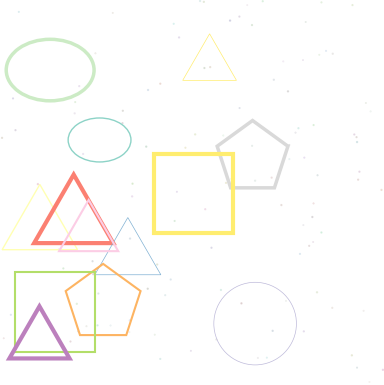[{"shape": "oval", "thickness": 1, "radius": 0.41, "center": [0.259, 0.636]}, {"shape": "triangle", "thickness": 1, "radius": 0.57, "center": [0.103, 0.408]}, {"shape": "circle", "thickness": 0.5, "radius": 0.54, "center": [0.663, 0.159]}, {"shape": "triangle", "thickness": 3, "radius": 0.59, "center": [0.191, 0.428]}, {"shape": "triangle", "thickness": 0.5, "radius": 0.5, "center": [0.332, 0.336]}, {"shape": "pentagon", "thickness": 1.5, "radius": 0.51, "center": [0.268, 0.212]}, {"shape": "square", "thickness": 1.5, "radius": 0.52, "center": [0.142, 0.19]}, {"shape": "triangle", "thickness": 1.5, "radius": 0.44, "center": [0.23, 0.392]}, {"shape": "pentagon", "thickness": 2.5, "radius": 0.48, "center": [0.656, 0.59]}, {"shape": "triangle", "thickness": 3, "radius": 0.45, "center": [0.102, 0.114]}, {"shape": "oval", "thickness": 2.5, "radius": 0.57, "center": [0.13, 0.818]}, {"shape": "triangle", "thickness": 0.5, "radius": 0.4, "center": [0.544, 0.832]}, {"shape": "square", "thickness": 3, "radius": 0.51, "center": [0.502, 0.498]}]